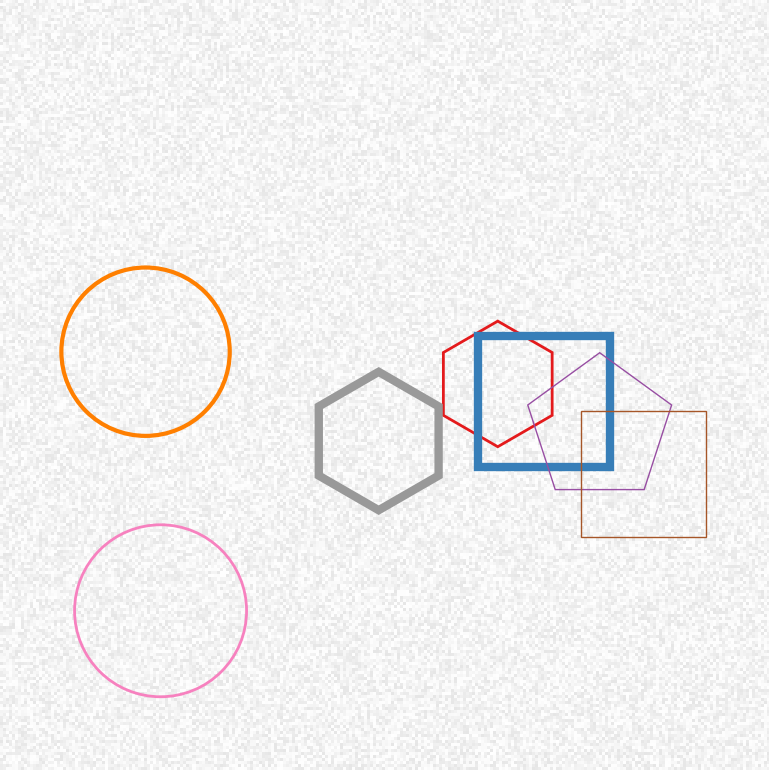[{"shape": "hexagon", "thickness": 1, "radius": 0.41, "center": [0.646, 0.501]}, {"shape": "square", "thickness": 3, "radius": 0.43, "center": [0.707, 0.479]}, {"shape": "pentagon", "thickness": 0.5, "radius": 0.49, "center": [0.779, 0.444]}, {"shape": "circle", "thickness": 1.5, "radius": 0.55, "center": [0.189, 0.543]}, {"shape": "square", "thickness": 0.5, "radius": 0.41, "center": [0.836, 0.384]}, {"shape": "circle", "thickness": 1, "radius": 0.56, "center": [0.209, 0.207]}, {"shape": "hexagon", "thickness": 3, "radius": 0.45, "center": [0.492, 0.427]}]